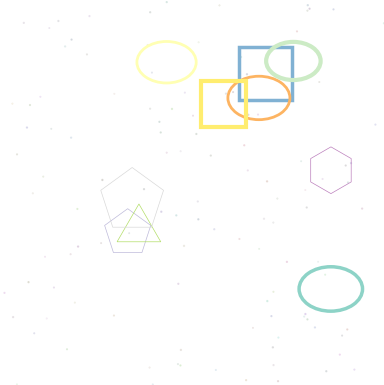[{"shape": "oval", "thickness": 2.5, "radius": 0.41, "center": [0.859, 0.249]}, {"shape": "oval", "thickness": 2, "radius": 0.38, "center": [0.433, 0.838]}, {"shape": "pentagon", "thickness": 0.5, "radius": 0.31, "center": [0.332, 0.395]}, {"shape": "square", "thickness": 2.5, "radius": 0.35, "center": [0.69, 0.809]}, {"shape": "oval", "thickness": 2, "radius": 0.4, "center": [0.672, 0.746]}, {"shape": "triangle", "thickness": 0.5, "radius": 0.33, "center": [0.361, 0.405]}, {"shape": "pentagon", "thickness": 0.5, "radius": 0.43, "center": [0.343, 0.479]}, {"shape": "hexagon", "thickness": 0.5, "radius": 0.3, "center": [0.86, 0.558]}, {"shape": "oval", "thickness": 3, "radius": 0.35, "center": [0.762, 0.842]}, {"shape": "square", "thickness": 3, "radius": 0.29, "center": [0.581, 0.73]}]